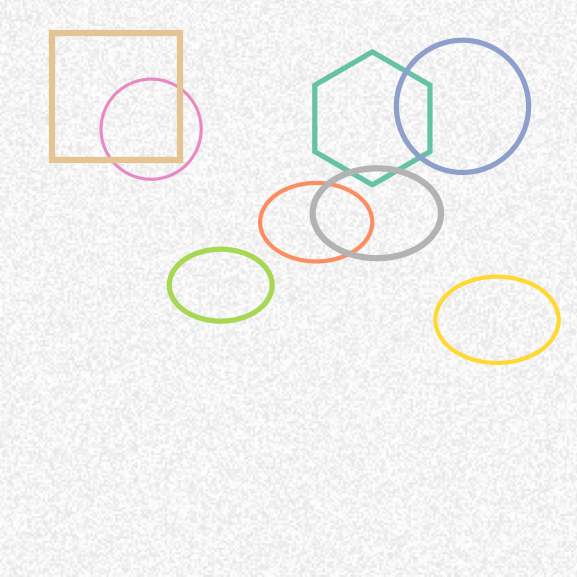[{"shape": "hexagon", "thickness": 2.5, "radius": 0.58, "center": [0.645, 0.794]}, {"shape": "oval", "thickness": 2, "radius": 0.49, "center": [0.548, 0.614]}, {"shape": "circle", "thickness": 2.5, "radius": 0.57, "center": [0.801, 0.815]}, {"shape": "circle", "thickness": 1.5, "radius": 0.43, "center": [0.262, 0.775]}, {"shape": "oval", "thickness": 2.5, "radius": 0.45, "center": [0.382, 0.505]}, {"shape": "oval", "thickness": 2, "radius": 0.53, "center": [0.861, 0.445]}, {"shape": "square", "thickness": 3, "radius": 0.55, "center": [0.201, 0.832]}, {"shape": "oval", "thickness": 3, "radius": 0.56, "center": [0.653, 0.63]}]